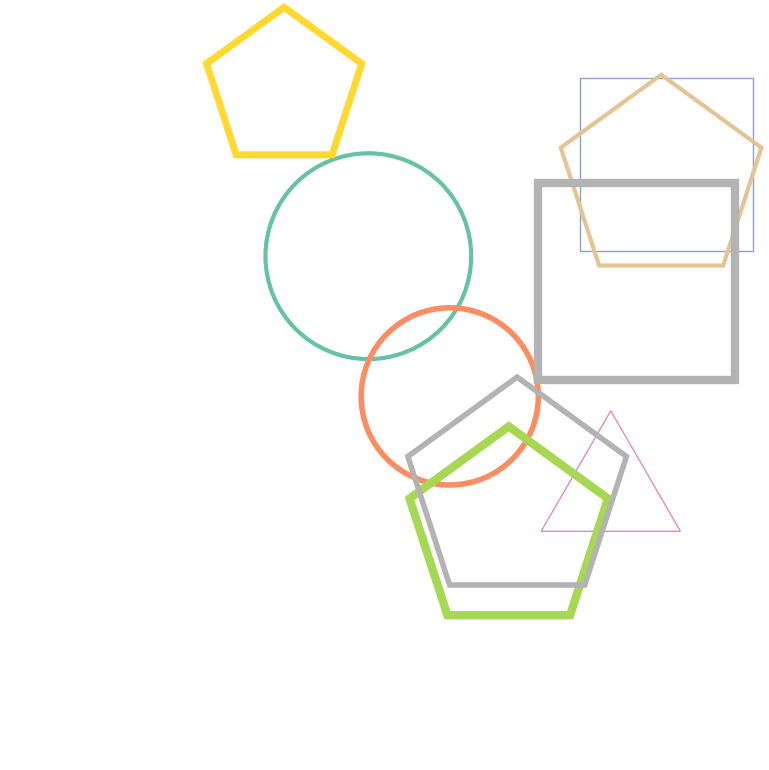[{"shape": "circle", "thickness": 1.5, "radius": 0.67, "center": [0.478, 0.667]}, {"shape": "circle", "thickness": 2, "radius": 0.58, "center": [0.584, 0.485]}, {"shape": "square", "thickness": 0.5, "radius": 0.56, "center": [0.866, 0.786]}, {"shape": "triangle", "thickness": 0.5, "radius": 0.52, "center": [0.793, 0.362]}, {"shape": "pentagon", "thickness": 3, "radius": 0.68, "center": [0.661, 0.311]}, {"shape": "pentagon", "thickness": 2.5, "radius": 0.53, "center": [0.369, 0.885]}, {"shape": "pentagon", "thickness": 1.5, "radius": 0.68, "center": [0.859, 0.766]}, {"shape": "square", "thickness": 3, "radius": 0.64, "center": [0.827, 0.635]}, {"shape": "pentagon", "thickness": 2, "radius": 0.75, "center": [0.672, 0.361]}]